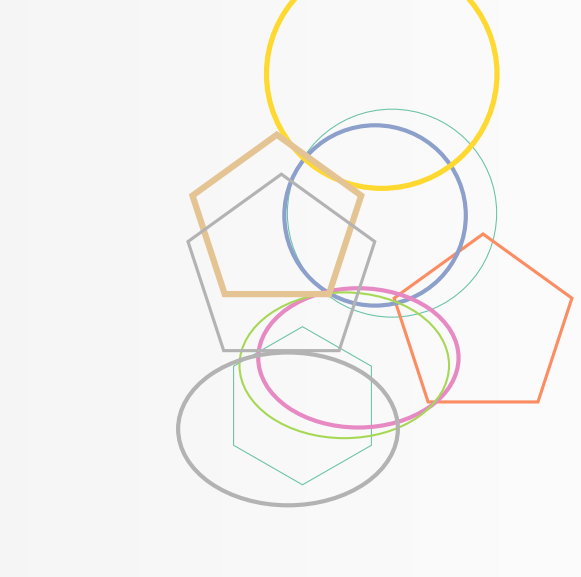[{"shape": "circle", "thickness": 0.5, "radius": 0.9, "center": [0.674, 0.63]}, {"shape": "hexagon", "thickness": 0.5, "radius": 0.68, "center": [0.52, 0.297]}, {"shape": "pentagon", "thickness": 1.5, "radius": 0.8, "center": [0.831, 0.433]}, {"shape": "circle", "thickness": 2, "radius": 0.78, "center": [0.645, 0.626]}, {"shape": "oval", "thickness": 2, "radius": 0.86, "center": [0.617, 0.379]}, {"shape": "oval", "thickness": 1, "radius": 0.9, "center": [0.592, 0.367]}, {"shape": "circle", "thickness": 2.5, "radius": 0.99, "center": [0.657, 0.871]}, {"shape": "pentagon", "thickness": 3, "radius": 0.76, "center": [0.476, 0.613]}, {"shape": "oval", "thickness": 2, "radius": 0.95, "center": [0.495, 0.256]}, {"shape": "pentagon", "thickness": 1.5, "radius": 0.84, "center": [0.484, 0.529]}]